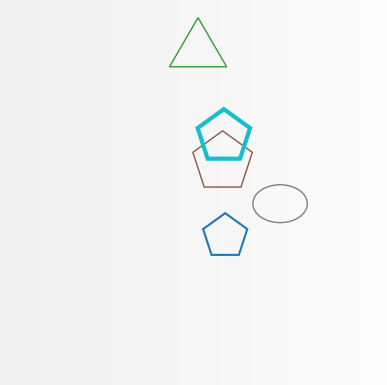[{"shape": "pentagon", "thickness": 1.5, "radius": 0.3, "center": [0.581, 0.386]}, {"shape": "triangle", "thickness": 1, "radius": 0.43, "center": [0.511, 0.869]}, {"shape": "pentagon", "thickness": 1, "radius": 0.4, "center": [0.574, 0.579]}, {"shape": "oval", "thickness": 1, "radius": 0.35, "center": [0.723, 0.471]}, {"shape": "pentagon", "thickness": 3, "radius": 0.36, "center": [0.578, 0.645]}]